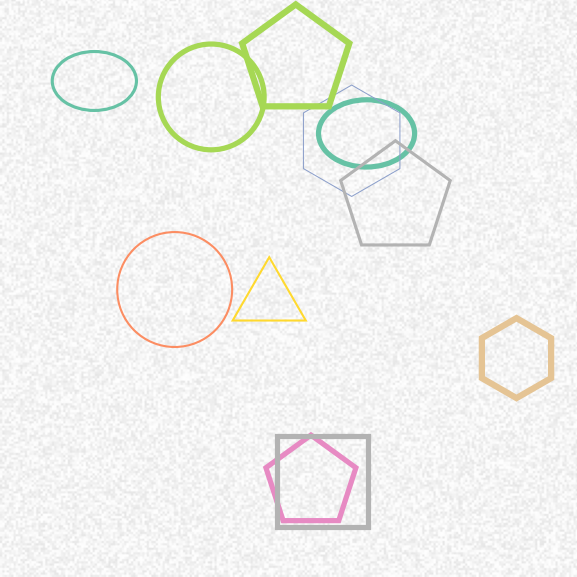[{"shape": "oval", "thickness": 1.5, "radius": 0.36, "center": [0.163, 0.859]}, {"shape": "oval", "thickness": 2.5, "radius": 0.42, "center": [0.635, 0.768]}, {"shape": "circle", "thickness": 1, "radius": 0.5, "center": [0.302, 0.498]}, {"shape": "hexagon", "thickness": 0.5, "radius": 0.48, "center": [0.609, 0.755]}, {"shape": "pentagon", "thickness": 2.5, "radius": 0.41, "center": [0.538, 0.164]}, {"shape": "circle", "thickness": 2.5, "radius": 0.46, "center": [0.366, 0.831]}, {"shape": "pentagon", "thickness": 3, "radius": 0.49, "center": [0.512, 0.894]}, {"shape": "triangle", "thickness": 1, "radius": 0.37, "center": [0.466, 0.481]}, {"shape": "hexagon", "thickness": 3, "radius": 0.35, "center": [0.894, 0.379]}, {"shape": "pentagon", "thickness": 1.5, "radius": 0.5, "center": [0.685, 0.656]}, {"shape": "square", "thickness": 2.5, "radius": 0.39, "center": [0.558, 0.165]}]